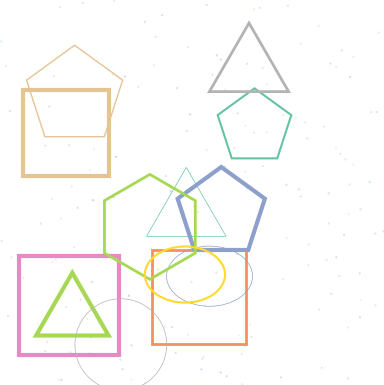[{"shape": "triangle", "thickness": 0.5, "radius": 0.6, "center": [0.484, 0.446]}, {"shape": "pentagon", "thickness": 1.5, "radius": 0.5, "center": [0.661, 0.67]}, {"shape": "square", "thickness": 2, "radius": 0.61, "center": [0.517, 0.229]}, {"shape": "pentagon", "thickness": 3, "radius": 0.6, "center": [0.575, 0.447]}, {"shape": "oval", "thickness": 0.5, "radius": 0.56, "center": [0.544, 0.283]}, {"shape": "square", "thickness": 3, "radius": 0.64, "center": [0.179, 0.206]}, {"shape": "hexagon", "thickness": 2, "radius": 0.68, "center": [0.389, 0.411]}, {"shape": "triangle", "thickness": 3, "radius": 0.54, "center": [0.188, 0.183]}, {"shape": "oval", "thickness": 1.5, "radius": 0.52, "center": [0.48, 0.287]}, {"shape": "square", "thickness": 3, "radius": 0.56, "center": [0.172, 0.654]}, {"shape": "pentagon", "thickness": 1, "radius": 0.66, "center": [0.194, 0.751]}, {"shape": "triangle", "thickness": 2, "radius": 0.59, "center": [0.647, 0.821]}, {"shape": "circle", "thickness": 0.5, "radius": 0.6, "center": [0.314, 0.105]}]